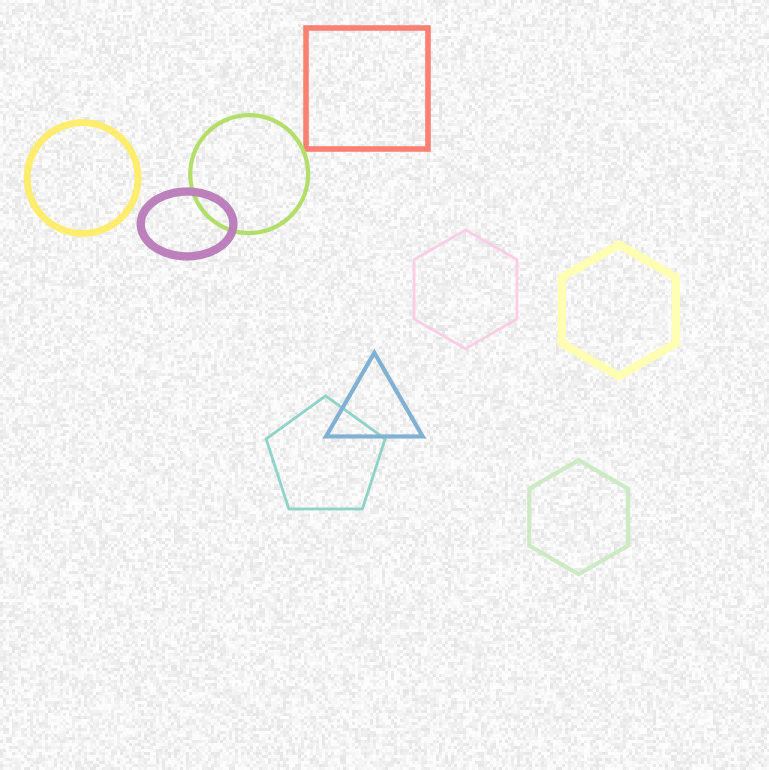[{"shape": "pentagon", "thickness": 1, "radius": 0.41, "center": [0.423, 0.405]}, {"shape": "hexagon", "thickness": 3, "radius": 0.43, "center": [0.804, 0.597]}, {"shape": "square", "thickness": 2, "radius": 0.39, "center": [0.477, 0.885]}, {"shape": "triangle", "thickness": 1.5, "radius": 0.36, "center": [0.486, 0.469]}, {"shape": "circle", "thickness": 1.5, "radius": 0.38, "center": [0.324, 0.774]}, {"shape": "hexagon", "thickness": 1, "radius": 0.39, "center": [0.605, 0.624]}, {"shape": "oval", "thickness": 3, "radius": 0.3, "center": [0.243, 0.709]}, {"shape": "hexagon", "thickness": 1.5, "radius": 0.37, "center": [0.751, 0.328]}, {"shape": "circle", "thickness": 2.5, "radius": 0.36, "center": [0.107, 0.769]}]